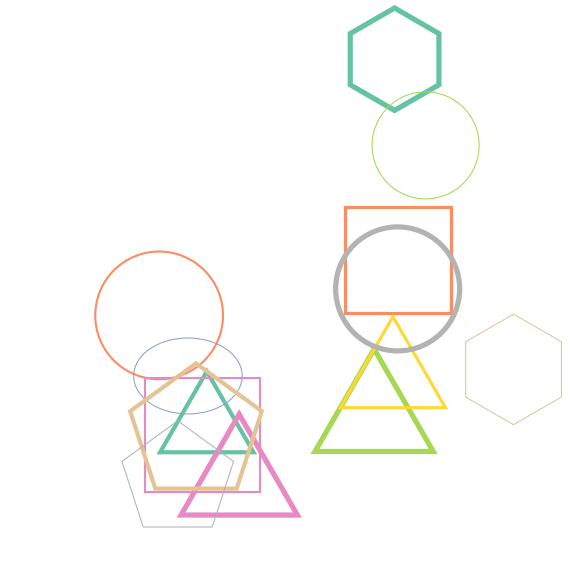[{"shape": "triangle", "thickness": 2, "radius": 0.47, "center": [0.358, 0.263]}, {"shape": "hexagon", "thickness": 2.5, "radius": 0.44, "center": [0.683, 0.897]}, {"shape": "square", "thickness": 1.5, "radius": 0.46, "center": [0.689, 0.549]}, {"shape": "circle", "thickness": 1, "radius": 0.55, "center": [0.276, 0.453]}, {"shape": "oval", "thickness": 0.5, "radius": 0.47, "center": [0.325, 0.348]}, {"shape": "triangle", "thickness": 2.5, "radius": 0.58, "center": [0.414, 0.165]}, {"shape": "square", "thickness": 1, "radius": 0.5, "center": [0.351, 0.246]}, {"shape": "triangle", "thickness": 2.5, "radius": 0.59, "center": [0.648, 0.277]}, {"shape": "circle", "thickness": 0.5, "radius": 0.46, "center": [0.737, 0.747]}, {"shape": "triangle", "thickness": 1.5, "radius": 0.53, "center": [0.68, 0.346]}, {"shape": "hexagon", "thickness": 0.5, "radius": 0.48, "center": [0.889, 0.359]}, {"shape": "pentagon", "thickness": 2, "radius": 0.6, "center": [0.339, 0.25]}, {"shape": "circle", "thickness": 2.5, "radius": 0.54, "center": [0.689, 0.499]}, {"shape": "pentagon", "thickness": 0.5, "radius": 0.51, "center": [0.308, 0.169]}]